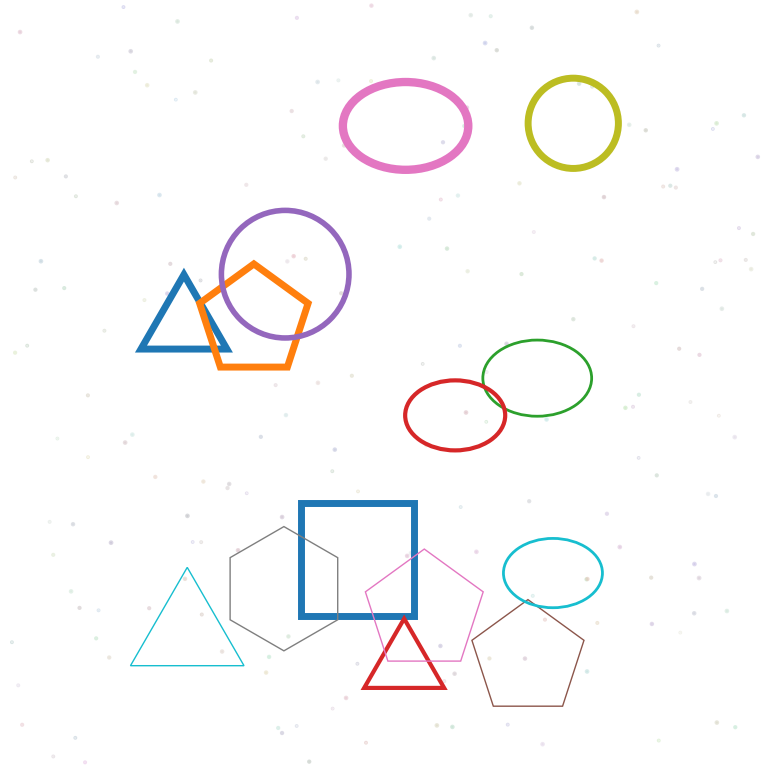[{"shape": "triangle", "thickness": 2.5, "radius": 0.32, "center": [0.239, 0.579]}, {"shape": "square", "thickness": 2.5, "radius": 0.37, "center": [0.464, 0.273]}, {"shape": "pentagon", "thickness": 2.5, "radius": 0.37, "center": [0.33, 0.583]}, {"shape": "oval", "thickness": 1, "radius": 0.35, "center": [0.698, 0.509]}, {"shape": "triangle", "thickness": 1.5, "radius": 0.3, "center": [0.525, 0.137]}, {"shape": "oval", "thickness": 1.5, "radius": 0.32, "center": [0.591, 0.461]}, {"shape": "circle", "thickness": 2, "radius": 0.41, "center": [0.37, 0.644]}, {"shape": "pentagon", "thickness": 0.5, "radius": 0.38, "center": [0.686, 0.145]}, {"shape": "pentagon", "thickness": 0.5, "radius": 0.4, "center": [0.551, 0.207]}, {"shape": "oval", "thickness": 3, "radius": 0.41, "center": [0.527, 0.836]}, {"shape": "hexagon", "thickness": 0.5, "radius": 0.4, "center": [0.369, 0.235]}, {"shape": "circle", "thickness": 2.5, "radius": 0.29, "center": [0.744, 0.84]}, {"shape": "oval", "thickness": 1, "radius": 0.32, "center": [0.718, 0.256]}, {"shape": "triangle", "thickness": 0.5, "radius": 0.43, "center": [0.243, 0.178]}]